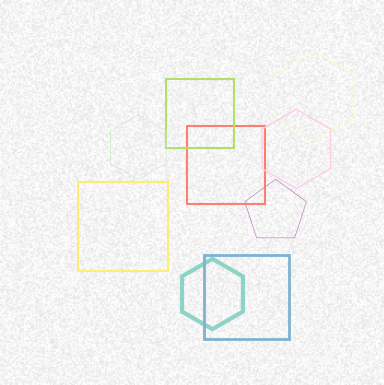[{"shape": "hexagon", "thickness": 3, "radius": 0.46, "center": [0.552, 0.236]}, {"shape": "hexagon", "thickness": 0.5, "radius": 0.58, "center": [0.816, 0.751]}, {"shape": "square", "thickness": 1.5, "radius": 0.51, "center": [0.586, 0.572]}, {"shape": "square", "thickness": 2, "radius": 0.55, "center": [0.64, 0.228]}, {"shape": "square", "thickness": 1.5, "radius": 0.44, "center": [0.519, 0.706]}, {"shape": "hexagon", "thickness": 1, "radius": 0.51, "center": [0.77, 0.613]}, {"shape": "pentagon", "thickness": 0.5, "radius": 0.42, "center": [0.716, 0.45]}, {"shape": "hexagon", "thickness": 0.5, "radius": 0.42, "center": [0.359, 0.618]}, {"shape": "square", "thickness": 1.5, "radius": 0.58, "center": [0.319, 0.412]}]